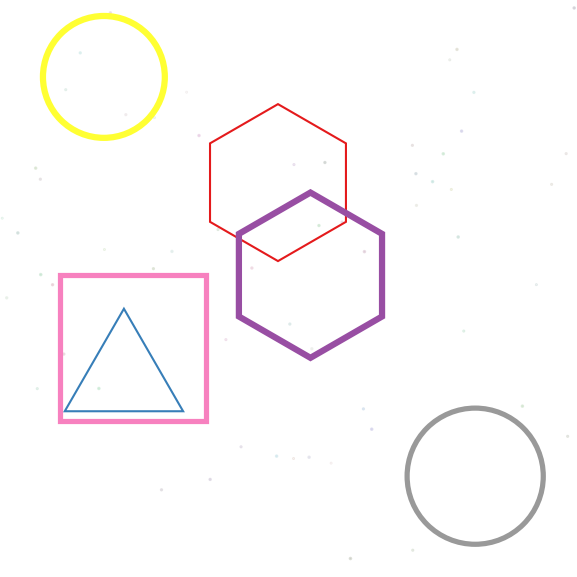[{"shape": "hexagon", "thickness": 1, "radius": 0.68, "center": [0.481, 0.683]}, {"shape": "triangle", "thickness": 1, "radius": 0.59, "center": [0.215, 0.346]}, {"shape": "hexagon", "thickness": 3, "radius": 0.72, "center": [0.538, 0.523]}, {"shape": "circle", "thickness": 3, "radius": 0.53, "center": [0.18, 0.866]}, {"shape": "square", "thickness": 2.5, "radius": 0.63, "center": [0.23, 0.397]}, {"shape": "circle", "thickness": 2.5, "radius": 0.59, "center": [0.823, 0.175]}]